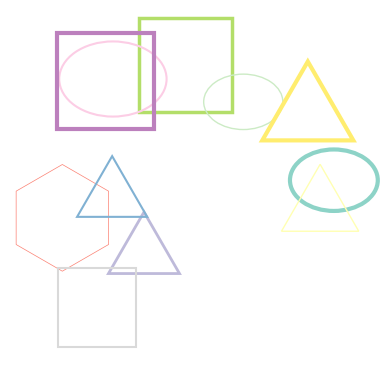[{"shape": "oval", "thickness": 3, "radius": 0.57, "center": [0.867, 0.532]}, {"shape": "triangle", "thickness": 1, "radius": 0.58, "center": [0.831, 0.457]}, {"shape": "triangle", "thickness": 2, "radius": 0.53, "center": [0.374, 0.343]}, {"shape": "hexagon", "thickness": 0.5, "radius": 0.69, "center": [0.162, 0.434]}, {"shape": "triangle", "thickness": 1.5, "radius": 0.53, "center": [0.291, 0.489]}, {"shape": "square", "thickness": 2.5, "radius": 0.61, "center": [0.482, 0.832]}, {"shape": "oval", "thickness": 1.5, "radius": 0.7, "center": [0.293, 0.795]}, {"shape": "square", "thickness": 1.5, "radius": 0.51, "center": [0.251, 0.201]}, {"shape": "square", "thickness": 3, "radius": 0.63, "center": [0.274, 0.789]}, {"shape": "oval", "thickness": 1, "radius": 0.51, "center": [0.632, 0.735]}, {"shape": "triangle", "thickness": 3, "radius": 0.68, "center": [0.8, 0.704]}]